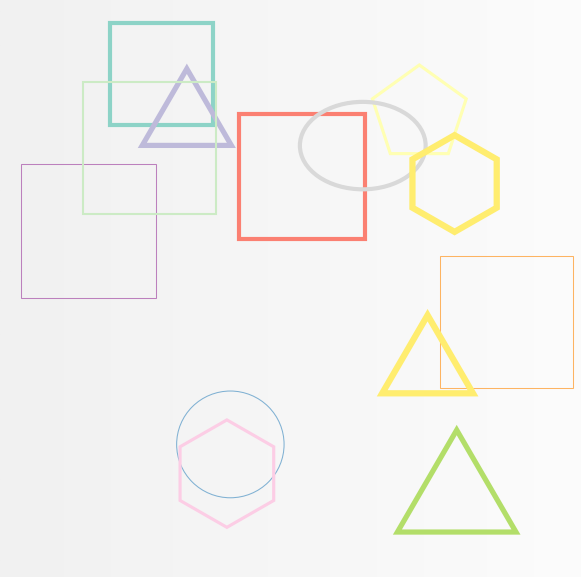[{"shape": "square", "thickness": 2, "radius": 0.44, "center": [0.278, 0.871]}, {"shape": "pentagon", "thickness": 1.5, "radius": 0.42, "center": [0.721, 0.802]}, {"shape": "triangle", "thickness": 2.5, "radius": 0.44, "center": [0.321, 0.792]}, {"shape": "square", "thickness": 2, "radius": 0.54, "center": [0.519, 0.694]}, {"shape": "circle", "thickness": 0.5, "radius": 0.46, "center": [0.396, 0.23]}, {"shape": "square", "thickness": 0.5, "radius": 0.57, "center": [0.872, 0.441]}, {"shape": "triangle", "thickness": 2.5, "radius": 0.59, "center": [0.786, 0.137]}, {"shape": "hexagon", "thickness": 1.5, "radius": 0.47, "center": [0.39, 0.179]}, {"shape": "oval", "thickness": 2, "radius": 0.54, "center": [0.624, 0.747]}, {"shape": "square", "thickness": 0.5, "radius": 0.58, "center": [0.152, 0.599]}, {"shape": "square", "thickness": 1, "radius": 0.57, "center": [0.258, 0.744]}, {"shape": "triangle", "thickness": 3, "radius": 0.45, "center": [0.736, 0.363]}, {"shape": "hexagon", "thickness": 3, "radius": 0.42, "center": [0.782, 0.681]}]